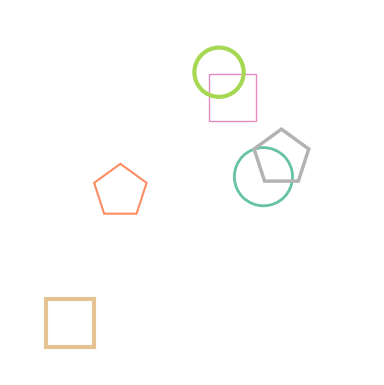[{"shape": "circle", "thickness": 2, "radius": 0.38, "center": [0.684, 0.541]}, {"shape": "pentagon", "thickness": 1.5, "radius": 0.36, "center": [0.313, 0.503]}, {"shape": "square", "thickness": 1, "radius": 0.31, "center": [0.603, 0.747]}, {"shape": "circle", "thickness": 3, "radius": 0.32, "center": [0.569, 0.812]}, {"shape": "square", "thickness": 3, "radius": 0.31, "center": [0.181, 0.161]}, {"shape": "pentagon", "thickness": 2.5, "radius": 0.37, "center": [0.731, 0.59]}]